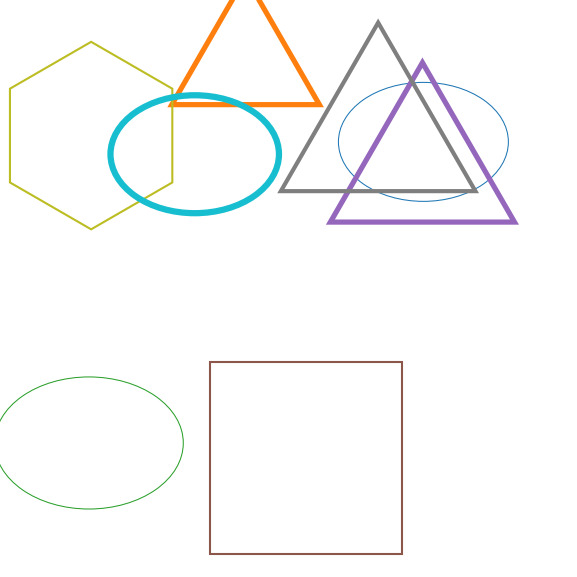[{"shape": "oval", "thickness": 0.5, "radius": 0.74, "center": [0.733, 0.753]}, {"shape": "triangle", "thickness": 2.5, "radius": 0.74, "center": [0.425, 0.892]}, {"shape": "oval", "thickness": 0.5, "radius": 0.82, "center": [0.154, 0.232]}, {"shape": "triangle", "thickness": 2.5, "radius": 0.92, "center": [0.731, 0.707]}, {"shape": "square", "thickness": 1, "radius": 0.83, "center": [0.529, 0.206]}, {"shape": "triangle", "thickness": 2, "radius": 0.97, "center": [0.655, 0.765]}, {"shape": "hexagon", "thickness": 1, "radius": 0.81, "center": [0.158, 0.764]}, {"shape": "oval", "thickness": 3, "radius": 0.73, "center": [0.337, 0.732]}]